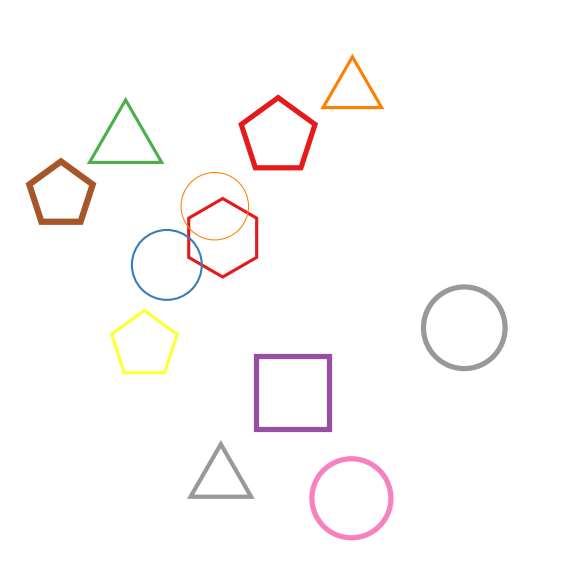[{"shape": "pentagon", "thickness": 2.5, "radius": 0.34, "center": [0.482, 0.763]}, {"shape": "hexagon", "thickness": 1.5, "radius": 0.34, "center": [0.386, 0.587]}, {"shape": "circle", "thickness": 1, "radius": 0.3, "center": [0.289, 0.54]}, {"shape": "triangle", "thickness": 1.5, "radius": 0.36, "center": [0.217, 0.754]}, {"shape": "square", "thickness": 2.5, "radius": 0.32, "center": [0.507, 0.319]}, {"shape": "circle", "thickness": 0.5, "radius": 0.29, "center": [0.372, 0.642]}, {"shape": "triangle", "thickness": 1.5, "radius": 0.29, "center": [0.61, 0.842]}, {"shape": "pentagon", "thickness": 1.5, "radius": 0.3, "center": [0.25, 0.402]}, {"shape": "pentagon", "thickness": 3, "radius": 0.29, "center": [0.106, 0.662]}, {"shape": "circle", "thickness": 2.5, "radius": 0.34, "center": [0.609, 0.136]}, {"shape": "circle", "thickness": 2.5, "radius": 0.35, "center": [0.804, 0.432]}, {"shape": "triangle", "thickness": 2, "radius": 0.3, "center": [0.382, 0.169]}]